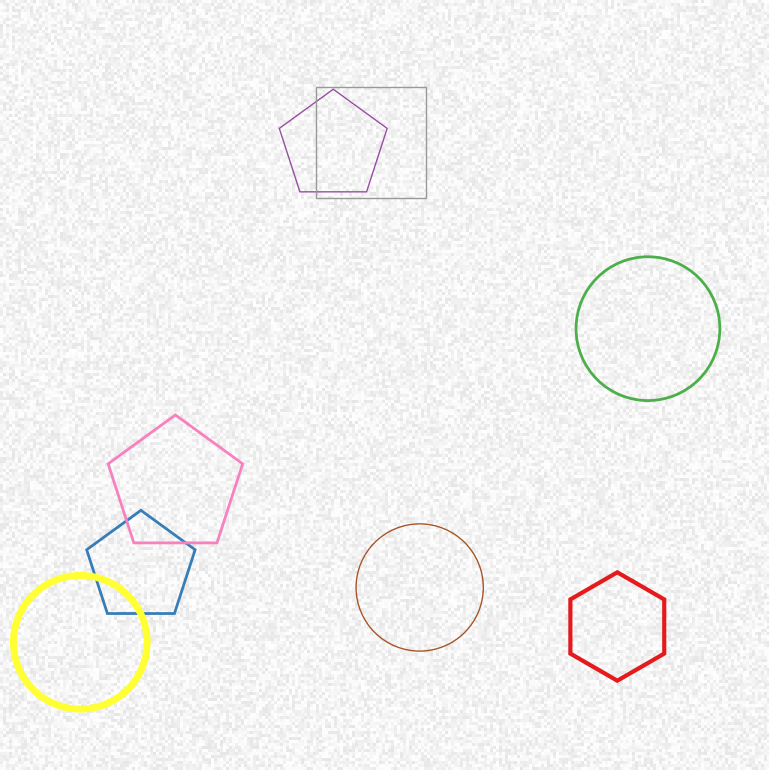[{"shape": "hexagon", "thickness": 1.5, "radius": 0.35, "center": [0.802, 0.186]}, {"shape": "pentagon", "thickness": 1, "radius": 0.37, "center": [0.183, 0.263]}, {"shape": "circle", "thickness": 1, "radius": 0.47, "center": [0.841, 0.573]}, {"shape": "pentagon", "thickness": 0.5, "radius": 0.37, "center": [0.433, 0.81]}, {"shape": "circle", "thickness": 2.5, "radius": 0.43, "center": [0.104, 0.166]}, {"shape": "circle", "thickness": 0.5, "radius": 0.41, "center": [0.545, 0.237]}, {"shape": "pentagon", "thickness": 1, "radius": 0.46, "center": [0.228, 0.369]}, {"shape": "square", "thickness": 0.5, "radius": 0.36, "center": [0.482, 0.815]}]